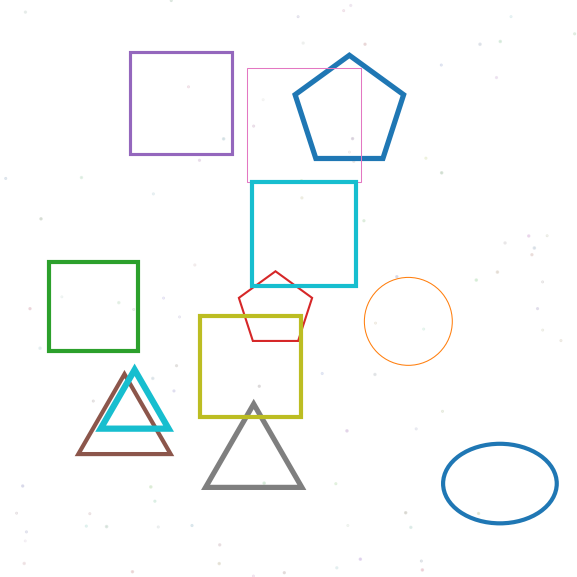[{"shape": "oval", "thickness": 2, "radius": 0.49, "center": [0.866, 0.162]}, {"shape": "pentagon", "thickness": 2.5, "radius": 0.49, "center": [0.605, 0.805]}, {"shape": "circle", "thickness": 0.5, "radius": 0.38, "center": [0.707, 0.443]}, {"shape": "square", "thickness": 2, "radius": 0.39, "center": [0.162, 0.469]}, {"shape": "pentagon", "thickness": 1, "radius": 0.33, "center": [0.477, 0.463]}, {"shape": "square", "thickness": 1.5, "radius": 0.44, "center": [0.313, 0.82]}, {"shape": "triangle", "thickness": 2, "radius": 0.46, "center": [0.216, 0.259]}, {"shape": "square", "thickness": 0.5, "radius": 0.49, "center": [0.526, 0.783]}, {"shape": "triangle", "thickness": 2.5, "radius": 0.48, "center": [0.439, 0.203]}, {"shape": "square", "thickness": 2, "radius": 0.44, "center": [0.433, 0.364]}, {"shape": "square", "thickness": 2, "radius": 0.45, "center": [0.526, 0.594]}, {"shape": "triangle", "thickness": 3, "radius": 0.34, "center": [0.233, 0.291]}]